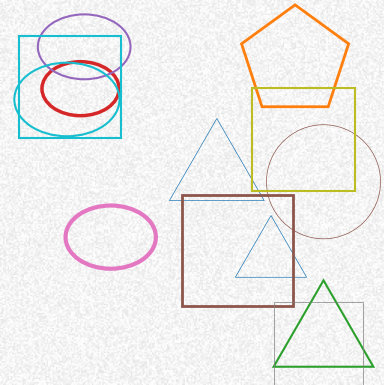[{"shape": "triangle", "thickness": 0.5, "radius": 0.53, "center": [0.704, 0.333]}, {"shape": "triangle", "thickness": 0.5, "radius": 0.71, "center": [0.563, 0.55]}, {"shape": "pentagon", "thickness": 2, "radius": 0.73, "center": [0.766, 0.841]}, {"shape": "triangle", "thickness": 1.5, "radius": 0.75, "center": [0.84, 0.122]}, {"shape": "oval", "thickness": 2.5, "radius": 0.5, "center": [0.209, 0.77]}, {"shape": "oval", "thickness": 1.5, "radius": 0.6, "center": [0.219, 0.878]}, {"shape": "square", "thickness": 2, "radius": 0.72, "center": [0.618, 0.348]}, {"shape": "circle", "thickness": 0.5, "radius": 0.74, "center": [0.84, 0.528]}, {"shape": "oval", "thickness": 3, "radius": 0.59, "center": [0.288, 0.384]}, {"shape": "square", "thickness": 0.5, "radius": 0.58, "center": [0.828, 0.1]}, {"shape": "square", "thickness": 1.5, "radius": 0.67, "center": [0.789, 0.638]}, {"shape": "oval", "thickness": 1.5, "radius": 0.68, "center": [0.174, 0.742]}, {"shape": "square", "thickness": 1.5, "radius": 0.66, "center": [0.181, 0.773]}]